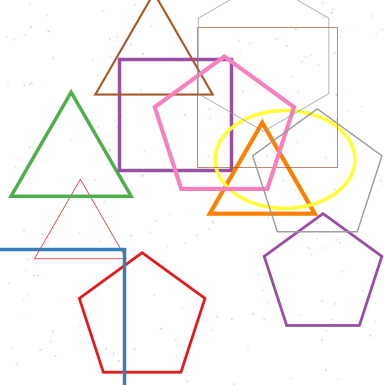[{"shape": "triangle", "thickness": 0.5, "radius": 0.69, "center": [0.209, 0.397]}, {"shape": "pentagon", "thickness": 2, "radius": 0.86, "center": [0.369, 0.172]}, {"shape": "square", "thickness": 2.5, "radius": 0.92, "center": [0.14, 0.171]}, {"shape": "triangle", "thickness": 2.5, "radius": 0.9, "center": [0.185, 0.58]}, {"shape": "pentagon", "thickness": 2, "radius": 0.8, "center": [0.839, 0.285]}, {"shape": "square", "thickness": 2.5, "radius": 0.72, "center": [0.454, 0.703]}, {"shape": "triangle", "thickness": 3, "radius": 0.79, "center": [0.681, 0.524]}, {"shape": "oval", "thickness": 2.5, "radius": 0.91, "center": [0.74, 0.586]}, {"shape": "triangle", "thickness": 1.5, "radius": 0.88, "center": [0.4, 0.842]}, {"shape": "square", "thickness": 0.5, "radius": 0.91, "center": [0.694, 0.748]}, {"shape": "pentagon", "thickness": 3, "radius": 0.95, "center": [0.583, 0.663]}, {"shape": "pentagon", "thickness": 1, "radius": 0.88, "center": [0.824, 0.541]}, {"shape": "hexagon", "thickness": 0.5, "radius": 0.98, "center": [0.685, 0.855]}]